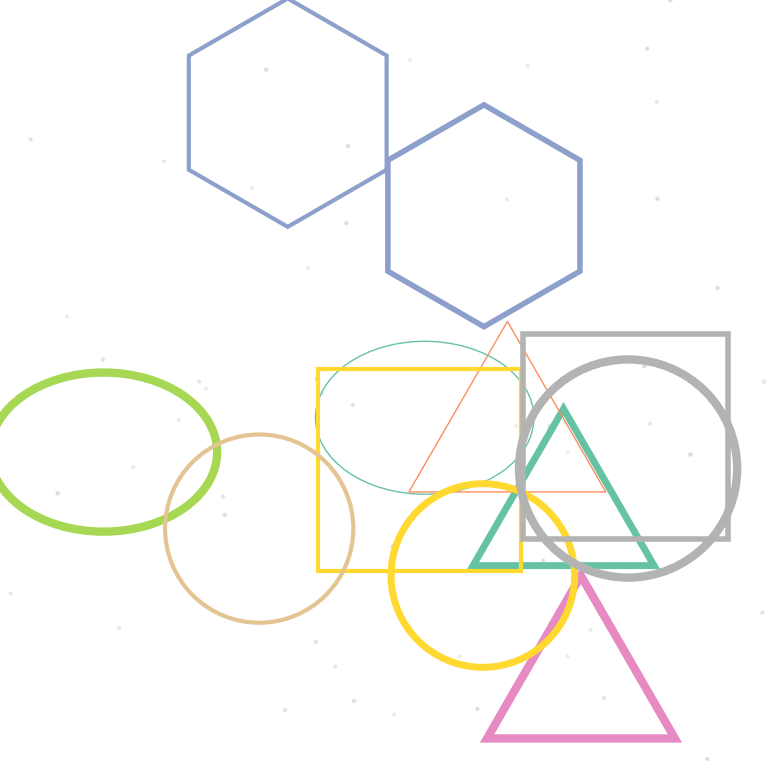[{"shape": "oval", "thickness": 0.5, "radius": 0.71, "center": [0.552, 0.457]}, {"shape": "triangle", "thickness": 2.5, "radius": 0.68, "center": [0.732, 0.333]}, {"shape": "triangle", "thickness": 0.5, "radius": 0.74, "center": [0.659, 0.435]}, {"shape": "hexagon", "thickness": 2, "radius": 0.72, "center": [0.628, 0.72]}, {"shape": "hexagon", "thickness": 1.5, "radius": 0.74, "center": [0.374, 0.854]}, {"shape": "triangle", "thickness": 3, "radius": 0.7, "center": [0.754, 0.111]}, {"shape": "oval", "thickness": 3, "radius": 0.74, "center": [0.134, 0.413]}, {"shape": "circle", "thickness": 2.5, "radius": 0.6, "center": [0.627, 0.253]}, {"shape": "square", "thickness": 1.5, "radius": 0.66, "center": [0.545, 0.39]}, {"shape": "circle", "thickness": 1.5, "radius": 0.61, "center": [0.337, 0.314]}, {"shape": "square", "thickness": 2, "radius": 0.66, "center": [0.812, 0.433]}, {"shape": "circle", "thickness": 3, "radius": 0.71, "center": [0.816, 0.392]}]